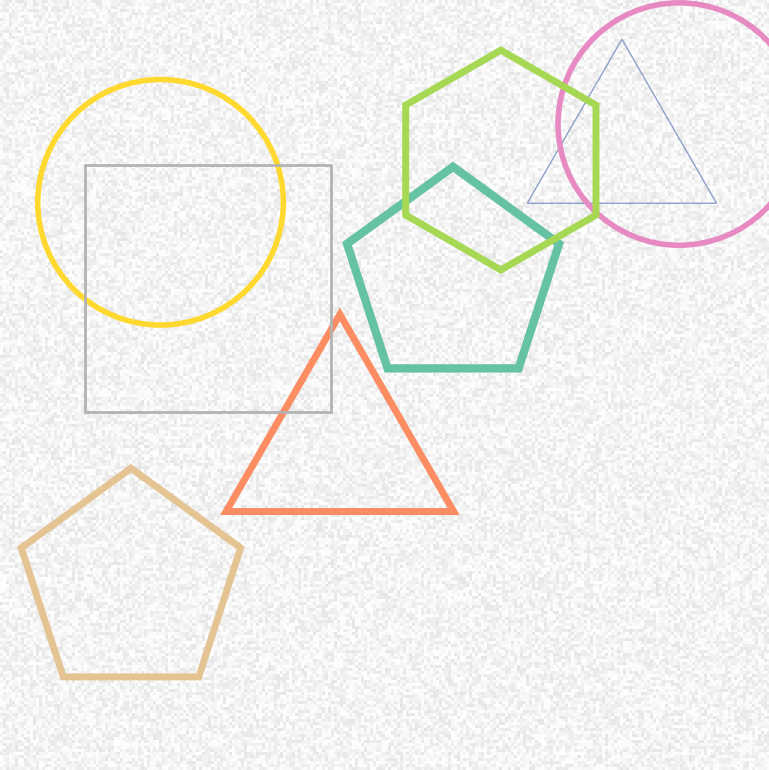[{"shape": "pentagon", "thickness": 3, "radius": 0.72, "center": [0.588, 0.639]}, {"shape": "triangle", "thickness": 2.5, "radius": 0.85, "center": [0.441, 0.421]}, {"shape": "triangle", "thickness": 0.5, "radius": 0.71, "center": [0.808, 0.807]}, {"shape": "circle", "thickness": 2, "radius": 0.79, "center": [0.882, 0.839]}, {"shape": "hexagon", "thickness": 2.5, "radius": 0.71, "center": [0.65, 0.792]}, {"shape": "circle", "thickness": 2, "radius": 0.8, "center": [0.209, 0.737]}, {"shape": "pentagon", "thickness": 2.5, "radius": 0.75, "center": [0.17, 0.242]}, {"shape": "square", "thickness": 1, "radius": 0.8, "center": [0.27, 0.625]}]